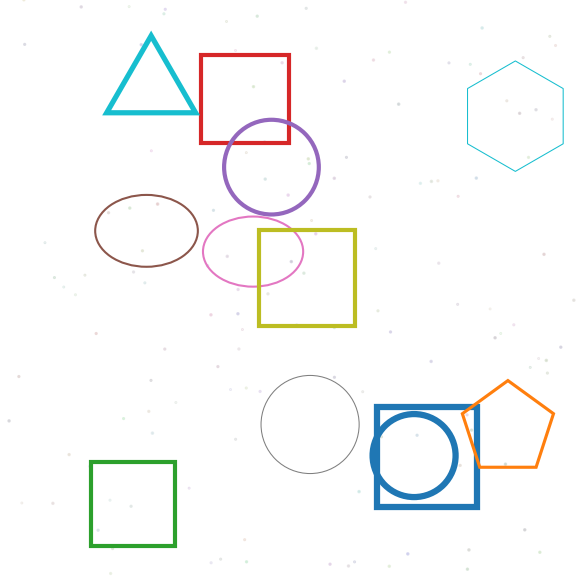[{"shape": "circle", "thickness": 3, "radius": 0.36, "center": [0.717, 0.21]}, {"shape": "square", "thickness": 3, "radius": 0.43, "center": [0.739, 0.207]}, {"shape": "pentagon", "thickness": 1.5, "radius": 0.41, "center": [0.88, 0.257]}, {"shape": "square", "thickness": 2, "radius": 0.36, "center": [0.23, 0.127]}, {"shape": "square", "thickness": 2, "radius": 0.38, "center": [0.424, 0.827]}, {"shape": "circle", "thickness": 2, "radius": 0.41, "center": [0.47, 0.71]}, {"shape": "oval", "thickness": 1, "radius": 0.44, "center": [0.254, 0.599]}, {"shape": "oval", "thickness": 1, "radius": 0.43, "center": [0.438, 0.563]}, {"shape": "circle", "thickness": 0.5, "radius": 0.42, "center": [0.537, 0.264]}, {"shape": "square", "thickness": 2, "radius": 0.41, "center": [0.531, 0.518]}, {"shape": "hexagon", "thickness": 0.5, "radius": 0.48, "center": [0.892, 0.798]}, {"shape": "triangle", "thickness": 2.5, "radius": 0.44, "center": [0.262, 0.848]}]